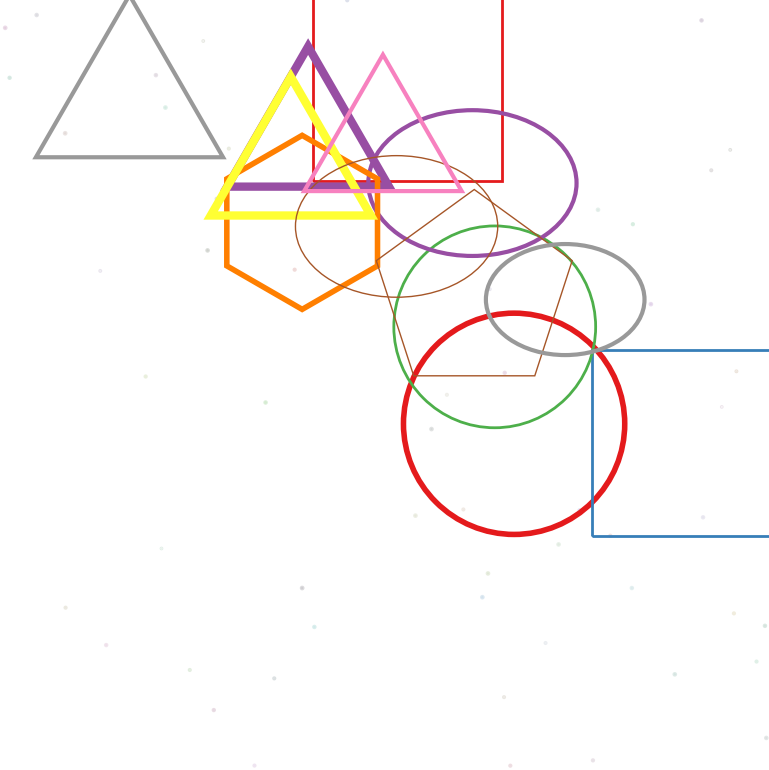[{"shape": "square", "thickness": 1, "radius": 0.61, "center": [0.529, 0.888]}, {"shape": "circle", "thickness": 2, "radius": 0.72, "center": [0.668, 0.45]}, {"shape": "square", "thickness": 1, "radius": 0.6, "center": [0.89, 0.425]}, {"shape": "circle", "thickness": 1, "radius": 0.66, "center": [0.643, 0.576]}, {"shape": "oval", "thickness": 1.5, "radius": 0.68, "center": [0.614, 0.762]}, {"shape": "triangle", "thickness": 3, "radius": 0.61, "center": [0.4, 0.818]}, {"shape": "hexagon", "thickness": 2, "radius": 0.56, "center": [0.392, 0.711]}, {"shape": "triangle", "thickness": 3, "radius": 0.6, "center": [0.378, 0.78]}, {"shape": "pentagon", "thickness": 0.5, "radius": 0.67, "center": [0.616, 0.62]}, {"shape": "oval", "thickness": 0.5, "radius": 0.66, "center": [0.515, 0.706]}, {"shape": "triangle", "thickness": 1.5, "radius": 0.59, "center": [0.497, 0.811]}, {"shape": "oval", "thickness": 1.5, "radius": 0.51, "center": [0.734, 0.611]}, {"shape": "triangle", "thickness": 1.5, "radius": 0.7, "center": [0.168, 0.866]}]